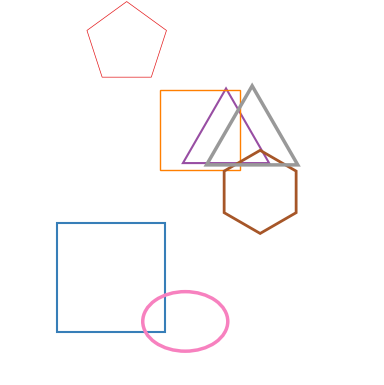[{"shape": "pentagon", "thickness": 0.5, "radius": 0.54, "center": [0.329, 0.887]}, {"shape": "square", "thickness": 1.5, "radius": 0.7, "center": [0.288, 0.279]}, {"shape": "triangle", "thickness": 1.5, "radius": 0.65, "center": [0.587, 0.641]}, {"shape": "square", "thickness": 1, "radius": 0.52, "center": [0.52, 0.662]}, {"shape": "hexagon", "thickness": 2, "radius": 0.54, "center": [0.676, 0.502]}, {"shape": "oval", "thickness": 2.5, "radius": 0.55, "center": [0.481, 0.165]}, {"shape": "triangle", "thickness": 2.5, "radius": 0.68, "center": [0.655, 0.64]}]